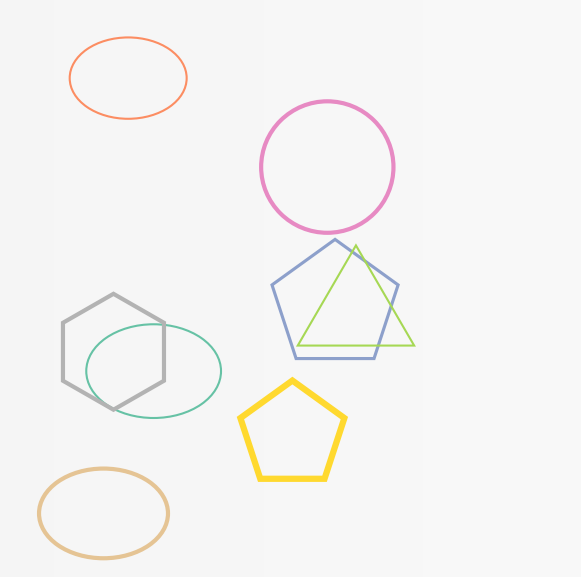[{"shape": "oval", "thickness": 1, "radius": 0.58, "center": [0.264, 0.356]}, {"shape": "oval", "thickness": 1, "radius": 0.5, "center": [0.221, 0.864]}, {"shape": "pentagon", "thickness": 1.5, "radius": 0.57, "center": [0.576, 0.471]}, {"shape": "circle", "thickness": 2, "radius": 0.57, "center": [0.563, 0.71]}, {"shape": "triangle", "thickness": 1, "radius": 0.58, "center": [0.612, 0.459]}, {"shape": "pentagon", "thickness": 3, "radius": 0.47, "center": [0.503, 0.246]}, {"shape": "oval", "thickness": 2, "radius": 0.55, "center": [0.178, 0.11]}, {"shape": "hexagon", "thickness": 2, "radius": 0.5, "center": [0.195, 0.39]}]